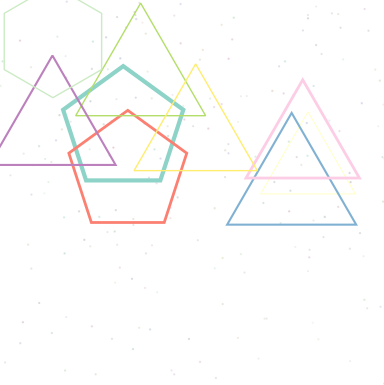[{"shape": "pentagon", "thickness": 3, "radius": 0.82, "center": [0.32, 0.664]}, {"shape": "triangle", "thickness": 0.5, "radius": 0.71, "center": [0.8, 0.567]}, {"shape": "pentagon", "thickness": 2, "radius": 0.8, "center": [0.332, 0.552]}, {"shape": "triangle", "thickness": 1.5, "radius": 0.97, "center": [0.758, 0.513]}, {"shape": "triangle", "thickness": 1, "radius": 0.97, "center": [0.365, 0.797]}, {"shape": "triangle", "thickness": 2, "radius": 0.85, "center": [0.786, 0.623]}, {"shape": "triangle", "thickness": 1.5, "radius": 0.95, "center": [0.136, 0.666]}, {"shape": "hexagon", "thickness": 1, "radius": 0.73, "center": [0.138, 0.892]}, {"shape": "triangle", "thickness": 1, "radius": 0.92, "center": [0.508, 0.649]}]